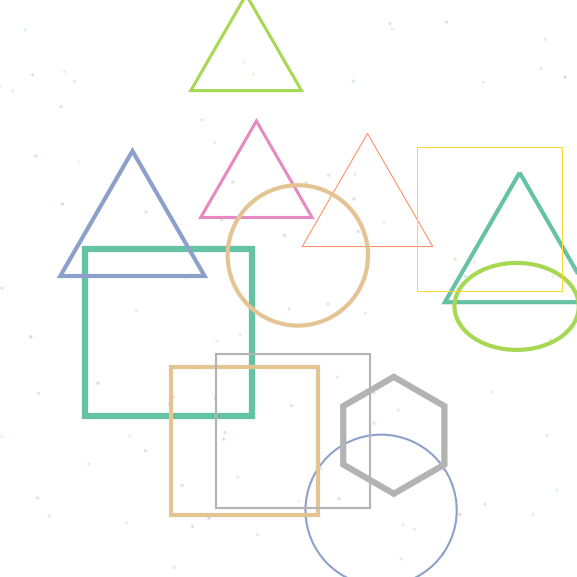[{"shape": "triangle", "thickness": 2, "radius": 0.75, "center": [0.9, 0.551]}, {"shape": "square", "thickness": 3, "radius": 0.72, "center": [0.292, 0.423]}, {"shape": "triangle", "thickness": 0.5, "radius": 0.65, "center": [0.636, 0.637]}, {"shape": "triangle", "thickness": 2, "radius": 0.72, "center": [0.229, 0.593]}, {"shape": "circle", "thickness": 1, "radius": 0.65, "center": [0.66, 0.116]}, {"shape": "triangle", "thickness": 1.5, "radius": 0.56, "center": [0.444, 0.678]}, {"shape": "triangle", "thickness": 1.5, "radius": 0.55, "center": [0.426, 0.898]}, {"shape": "oval", "thickness": 2, "radius": 0.54, "center": [0.895, 0.469]}, {"shape": "square", "thickness": 0.5, "radius": 0.63, "center": [0.847, 0.62]}, {"shape": "square", "thickness": 2, "radius": 0.64, "center": [0.423, 0.236]}, {"shape": "circle", "thickness": 2, "radius": 0.61, "center": [0.516, 0.557]}, {"shape": "hexagon", "thickness": 3, "radius": 0.51, "center": [0.682, 0.245]}, {"shape": "square", "thickness": 1, "radius": 0.67, "center": [0.507, 0.253]}]